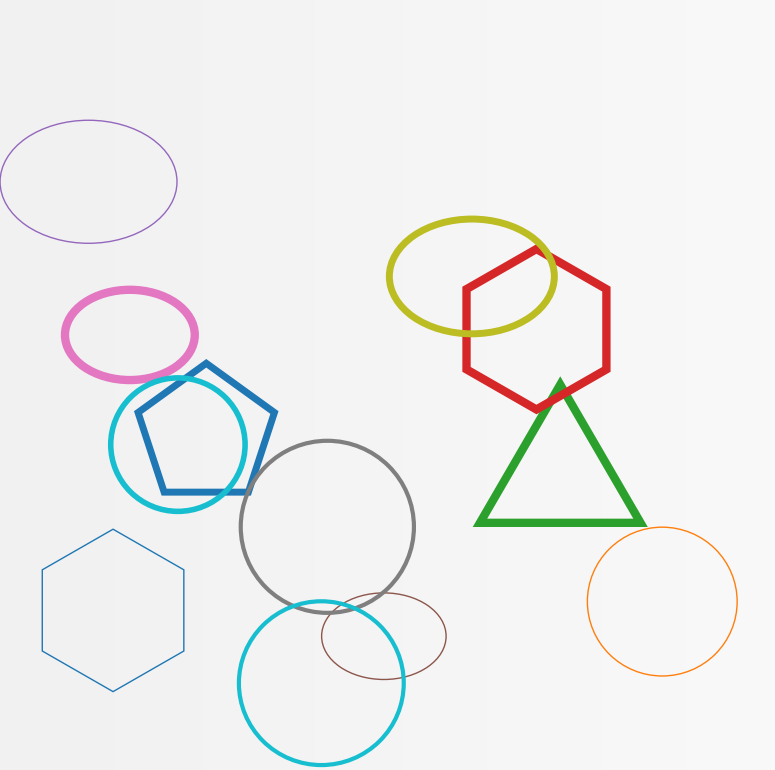[{"shape": "hexagon", "thickness": 0.5, "radius": 0.53, "center": [0.146, 0.207]}, {"shape": "pentagon", "thickness": 2.5, "radius": 0.46, "center": [0.266, 0.436]}, {"shape": "circle", "thickness": 0.5, "radius": 0.48, "center": [0.855, 0.219]}, {"shape": "triangle", "thickness": 3, "radius": 0.6, "center": [0.723, 0.381]}, {"shape": "hexagon", "thickness": 3, "radius": 0.52, "center": [0.692, 0.572]}, {"shape": "oval", "thickness": 0.5, "radius": 0.57, "center": [0.114, 0.764]}, {"shape": "oval", "thickness": 0.5, "radius": 0.4, "center": [0.495, 0.174]}, {"shape": "oval", "thickness": 3, "radius": 0.42, "center": [0.168, 0.565]}, {"shape": "circle", "thickness": 1.5, "radius": 0.56, "center": [0.422, 0.316]}, {"shape": "oval", "thickness": 2.5, "radius": 0.53, "center": [0.609, 0.641]}, {"shape": "circle", "thickness": 1.5, "radius": 0.53, "center": [0.415, 0.113]}, {"shape": "circle", "thickness": 2, "radius": 0.43, "center": [0.23, 0.423]}]